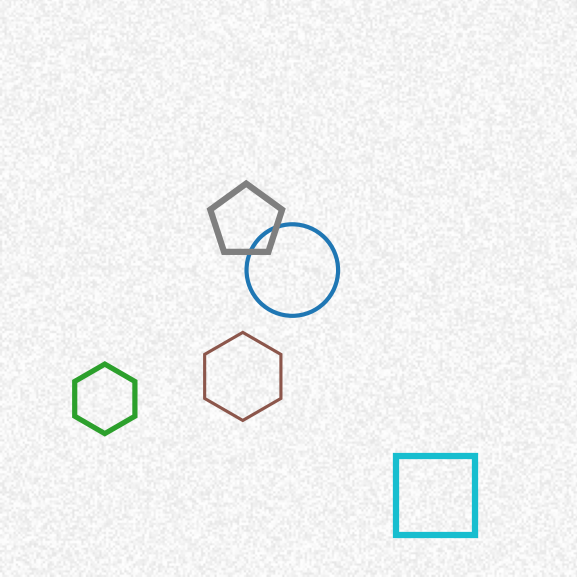[{"shape": "circle", "thickness": 2, "radius": 0.4, "center": [0.506, 0.532]}, {"shape": "hexagon", "thickness": 2.5, "radius": 0.3, "center": [0.181, 0.309]}, {"shape": "hexagon", "thickness": 1.5, "radius": 0.38, "center": [0.42, 0.347]}, {"shape": "pentagon", "thickness": 3, "radius": 0.33, "center": [0.426, 0.616]}, {"shape": "square", "thickness": 3, "radius": 0.34, "center": [0.754, 0.141]}]